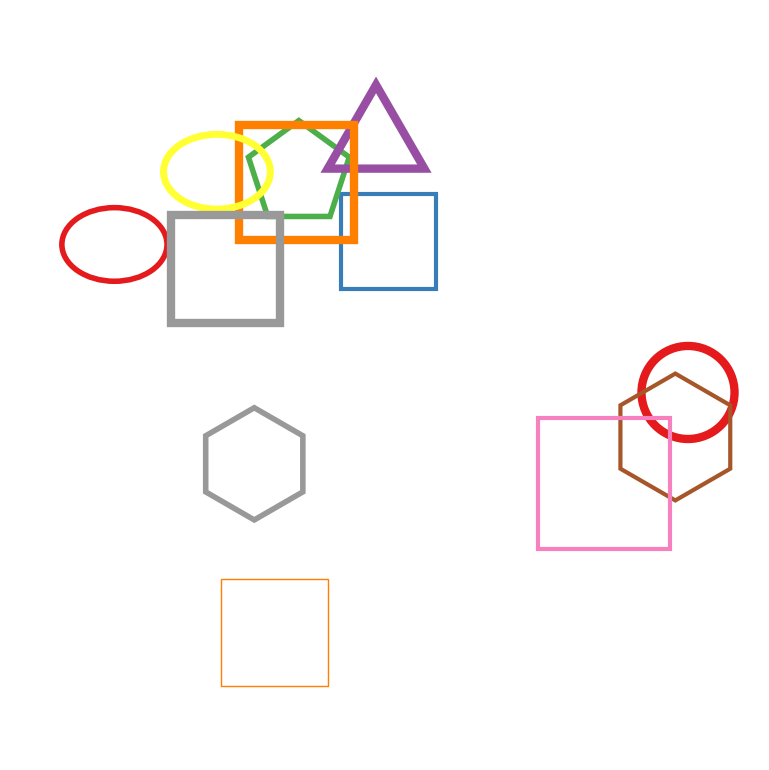[{"shape": "circle", "thickness": 3, "radius": 0.3, "center": [0.894, 0.49]}, {"shape": "oval", "thickness": 2, "radius": 0.34, "center": [0.149, 0.683]}, {"shape": "square", "thickness": 1.5, "radius": 0.31, "center": [0.504, 0.686]}, {"shape": "pentagon", "thickness": 2, "radius": 0.34, "center": [0.388, 0.775]}, {"shape": "triangle", "thickness": 3, "radius": 0.36, "center": [0.488, 0.817]}, {"shape": "square", "thickness": 3, "radius": 0.37, "center": [0.385, 0.763]}, {"shape": "square", "thickness": 0.5, "radius": 0.35, "center": [0.356, 0.179]}, {"shape": "oval", "thickness": 2.5, "radius": 0.35, "center": [0.282, 0.777]}, {"shape": "hexagon", "thickness": 1.5, "radius": 0.41, "center": [0.877, 0.432]}, {"shape": "square", "thickness": 1.5, "radius": 0.43, "center": [0.784, 0.372]}, {"shape": "square", "thickness": 3, "radius": 0.35, "center": [0.293, 0.651]}, {"shape": "hexagon", "thickness": 2, "radius": 0.36, "center": [0.33, 0.398]}]